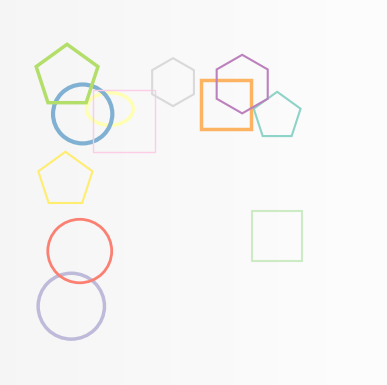[{"shape": "pentagon", "thickness": 1.5, "radius": 0.32, "center": [0.715, 0.698]}, {"shape": "oval", "thickness": 2.5, "radius": 0.3, "center": [0.284, 0.717]}, {"shape": "circle", "thickness": 2.5, "radius": 0.43, "center": [0.184, 0.205]}, {"shape": "circle", "thickness": 2, "radius": 0.41, "center": [0.206, 0.348]}, {"shape": "circle", "thickness": 3, "radius": 0.38, "center": [0.213, 0.704]}, {"shape": "square", "thickness": 2.5, "radius": 0.32, "center": [0.584, 0.729]}, {"shape": "pentagon", "thickness": 2.5, "radius": 0.42, "center": [0.173, 0.801]}, {"shape": "square", "thickness": 1, "radius": 0.4, "center": [0.32, 0.685]}, {"shape": "hexagon", "thickness": 1.5, "radius": 0.31, "center": [0.447, 0.787]}, {"shape": "hexagon", "thickness": 1.5, "radius": 0.38, "center": [0.625, 0.782]}, {"shape": "square", "thickness": 1.5, "radius": 0.33, "center": [0.715, 0.387]}, {"shape": "pentagon", "thickness": 1.5, "radius": 0.37, "center": [0.169, 0.532]}]